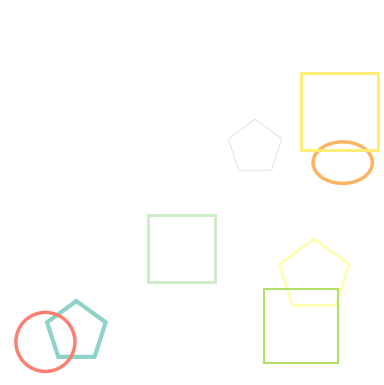[{"shape": "pentagon", "thickness": 3, "radius": 0.4, "center": [0.198, 0.138]}, {"shape": "pentagon", "thickness": 2, "radius": 0.48, "center": [0.816, 0.284]}, {"shape": "circle", "thickness": 2.5, "radius": 0.38, "center": [0.118, 0.112]}, {"shape": "oval", "thickness": 2.5, "radius": 0.39, "center": [0.89, 0.578]}, {"shape": "square", "thickness": 1.5, "radius": 0.48, "center": [0.783, 0.153]}, {"shape": "pentagon", "thickness": 0.5, "radius": 0.37, "center": [0.663, 0.617]}, {"shape": "square", "thickness": 2, "radius": 0.44, "center": [0.472, 0.354]}, {"shape": "square", "thickness": 2, "radius": 0.5, "center": [0.882, 0.71]}]